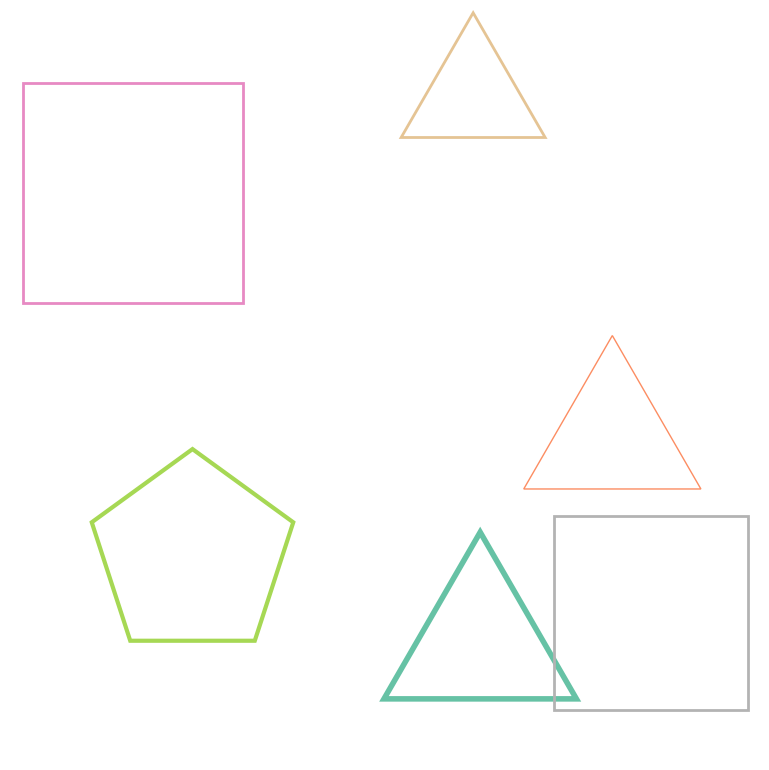[{"shape": "triangle", "thickness": 2, "radius": 0.72, "center": [0.624, 0.165]}, {"shape": "triangle", "thickness": 0.5, "radius": 0.66, "center": [0.795, 0.431]}, {"shape": "square", "thickness": 1, "radius": 0.72, "center": [0.173, 0.749]}, {"shape": "pentagon", "thickness": 1.5, "radius": 0.69, "center": [0.25, 0.279]}, {"shape": "triangle", "thickness": 1, "radius": 0.54, "center": [0.614, 0.875]}, {"shape": "square", "thickness": 1, "radius": 0.63, "center": [0.846, 0.204]}]